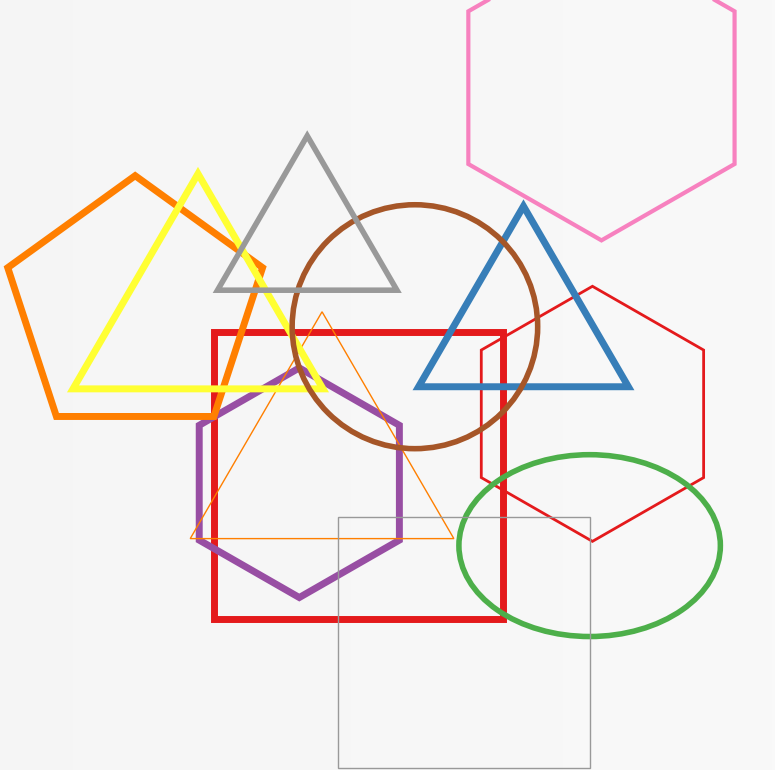[{"shape": "hexagon", "thickness": 1, "radius": 0.83, "center": [0.764, 0.463]}, {"shape": "square", "thickness": 2.5, "radius": 0.93, "center": [0.462, 0.383]}, {"shape": "triangle", "thickness": 2.5, "radius": 0.78, "center": [0.675, 0.576]}, {"shape": "oval", "thickness": 2, "radius": 0.84, "center": [0.761, 0.291]}, {"shape": "hexagon", "thickness": 2.5, "radius": 0.75, "center": [0.386, 0.373]}, {"shape": "pentagon", "thickness": 2.5, "radius": 0.86, "center": [0.174, 0.599]}, {"shape": "triangle", "thickness": 0.5, "radius": 0.98, "center": [0.416, 0.399]}, {"shape": "triangle", "thickness": 2.5, "radius": 0.93, "center": [0.255, 0.588]}, {"shape": "circle", "thickness": 2, "radius": 0.79, "center": [0.535, 0.576]}, {"shape": "hexagon", "thickness": 1.5, "radius": 0.99, "center": [0.776, 0.886]}, {"shape": "square", "thickness": 0.5, "radius": 0.81, "center": [0.598, 0.166]}, {"shape": "triangle", "thickness": 2, "radius": 0.67, "center": [0.396, 0.69]}]